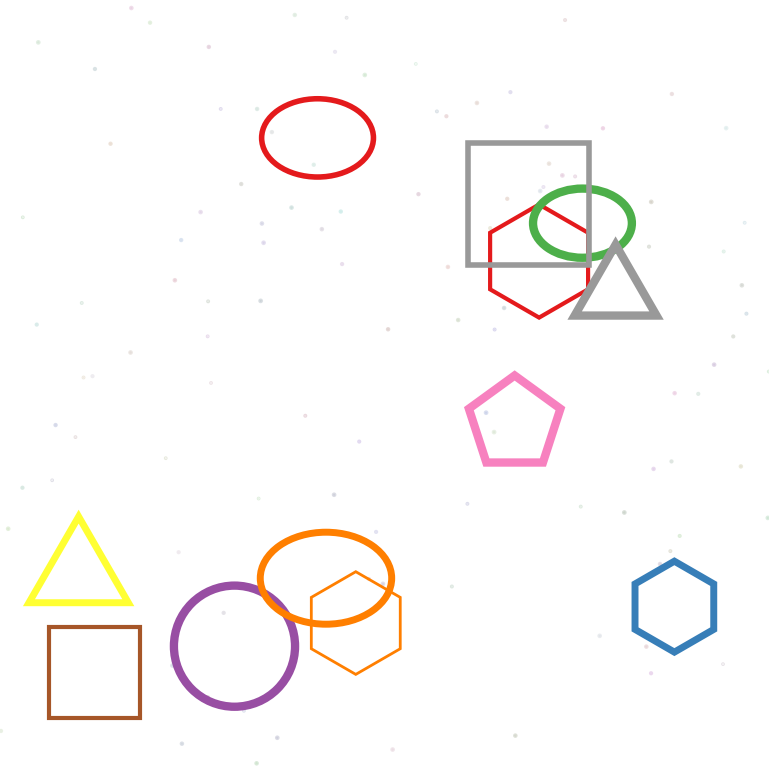[{"shape": "oval", "thickness": 2, "radius": 0.36, "center": [0.412, 0.821]}, {"shape": "hexagon", "thickness": 1.5, "radius": 0.37, "center": [0.7, 0.661]}, {"shape": "hexagon", "thickness": 2.5, "radius": 0.3, "center": [0.876, 0.212]}, {"shape": "oval", "thickness": 3, "radius": 0.32, "center": [0.756, 0.71]}, {"shape": "circle", "thickness": 3, "radius": 0.39, "center": [0.305, 0.161]}, {"shape": "hexagon", "thickness": 1, "radius": 0.33, "center": [0.462, 0.191]}, {"shape": "oval", "thickness": 2.5, "radius": 0.43, "center": [0.423, 0.249]}, {"shape": "triangle", "thickness": 2.5, "radius": 0.37, "center": [0.102, 0.255]}, {"shape": "square", "thickness": 1.5, "radius": 0.3, "center": [0.122, 0.127]}, {"shape": "pentagon", "thickness": 3, "radius": 0.31, "center": [0.668, 0.45]}, {"shape": "triangle", "thickness": 3, "radius": 0.31, "center": [0.799, 0.621]}, {"shape": "square", "thickness": 2, "radius": 0.4, "center": [0.686, 0.735]}]